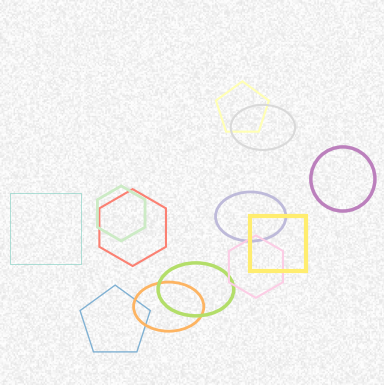[{"shape": "square", "thickness": 0.5, "radius": 0.46, "center": [0.118, 0.407]}, {"shape": "pentagon", "thickness": 1.5, "radius": 0.36, "center": [0.63, 0.717]}, {"shape": "oval", "thickness": 2, "radius": 0.46, "center": [0.651, 0.438]}, {"shape": "hexagon", "thickness": 1.5, "radius": 0.5, "center": [0.345, 0.409]}, {"shape": "pentagon", "thickness": 1, "radius": 0.48, "center": [0.299, 0.164]}, {"shape": "oval", "thickness": 2, "radius": 0.46, "center": [0.438, 0.203]}, {"shape": "oval", "thickness": 2.5, "radius": 0.49, "center": [0.509, 0.248]}, {"shape": "hexagon", "thickness": 1.5, "radius": 0.41, "center": [0.665, 0.307]}, {"shape": "oval", "thickness": 1.5, "radius": 0.42, "center": [0.683, 0.669]}, {"shape": "circle", "thickness": 2.5, "radius": 0.42, "center": [0.891, 0.535]}, {"shape": "hexagon", "thickness": 2, "radius": 0.36, "center": [0.315, 0.446]}, {"shape": "square", "thickness": 3, "radius": 0.36, "center": [0.722, 0.367]}]